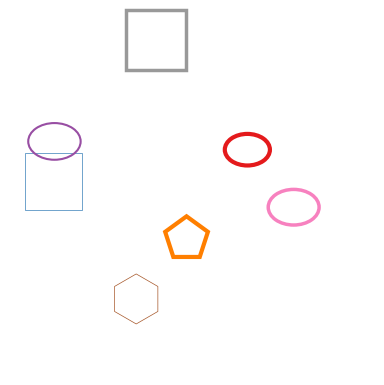[{"shape": "oval", "thickness": 3, "radius": 0.29, "center": [0.642, 0.611]}, {"shape": "square", "thickness": 0.5, "radius": 0.37, "center": [0.139, 0.528]}, {"shape": "oval", "thickness": 1.5, "radius": 0.34, "center": [0.141, 0.633]}, {"shape": "pentagon", "thickness": 3, "radius": 0.29, "center": [0.485, 0.38]}, {"shape": "hexagon", "thickness": 0.5, "radius": 0.32, "center": [0.354, 0.224]}, {"shape": "oval", "thickness": 2.5, "radius": 0.33, "center": [0.763, 0.462]}, {"shape": "square", "thickness": 2.5, "radius": 0.39, "center": [0.405, 0.895]}]